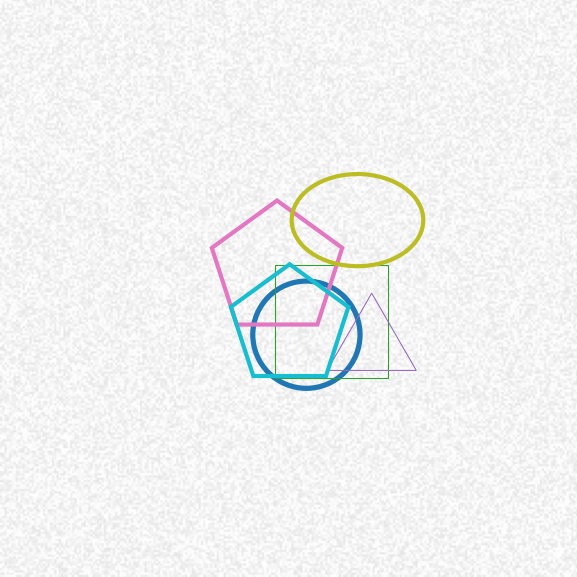[{"shape": "circle", "thickness": 2.5, "radius": 0.46, "center": [0.531, 0.42]}, {"shape": "square", "thickness": 0.5, "radius": 0.49, "center": [0.574, 0.442]}, {"shape": "triangle", "thickness": 0.5, "radius": 0.45, "center": [0.644, 0.402]}, {"shape": "pentagon", "thickness": 2, "radius": 0.59, "center": [0.48, 0.533]}, {"shape": "oval", "thickness": 2, "radius": 0.57, "center": [0.619, 0.618]}, {"shape": "pentagon", "thickness": 2, "radius": 0.53, "center": [0.502, 0.435]}]